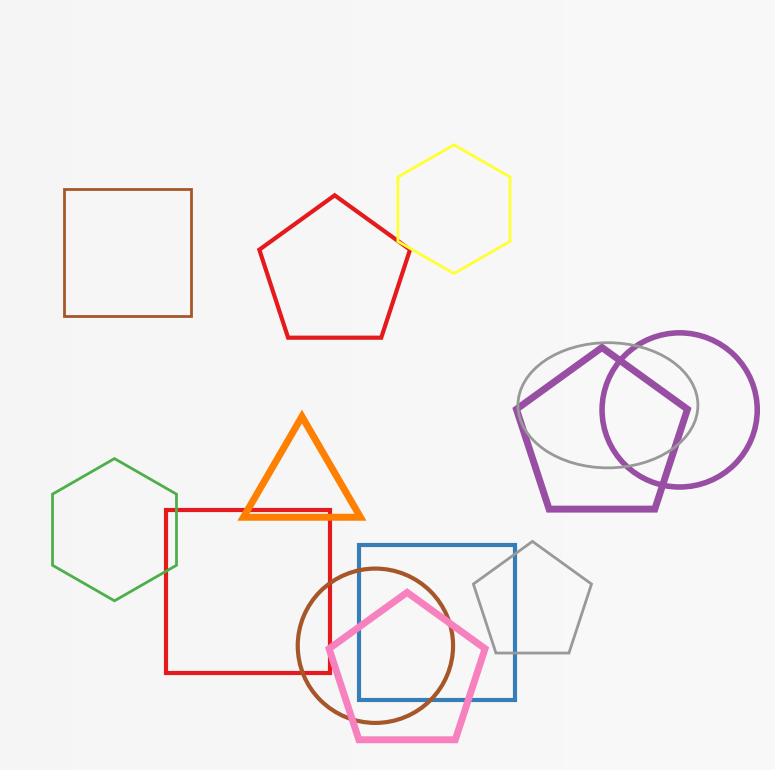[{"shape": "pentagon", "thickness": 1.5, "radius": 0.51, "center": [0.432, 0.644]}, {"shape": "square", "thickness": 1.5, "radius": 0.53, "center": [0.32, 0.231]}, {"shape": "square", "thickness": 1.5, "radius": 0.5, "center": [0.564, 0.192]}, {"shape": "hexagon", "thickness": 1, "radius": 0.46, "center": [0.148, 0.312]}, {"shape": "pentagon", "thickness": 2.5, "radius": 0.58, "center": [0.777, 0.433]}, {"shape": "circle", "thickness": 2, "radius": 0.5, "center": [0.877, 0.468]}, {"shape": "triangle", "thickness": 2.5, "radius": 0.44, "center": [0.39, 0.372]}, {"shape": "hexagon", "thickness": 1, "radius": 0.42, "center": [0.586, 0.728]}, {"shape": "circle", "thickness": 1.5, "radius": 0.5, "center": [0.484, 0.161]}, {"shape": "square", "thickness": 1, "radius": 0.41, "center": [0.165, 0.672]}, {"shape": "pentagon", "thickness": 2.5, "radius": 0.53, "center": [0.525, 0.125]}, {"shape": "oval", "thickness": 1, "radius": 0.58, "center": [0.784, 0.474]}, {"shape": "pentagon", "thickness": 1, "radius": 0.4, "center": [0.687, 0.217]}]